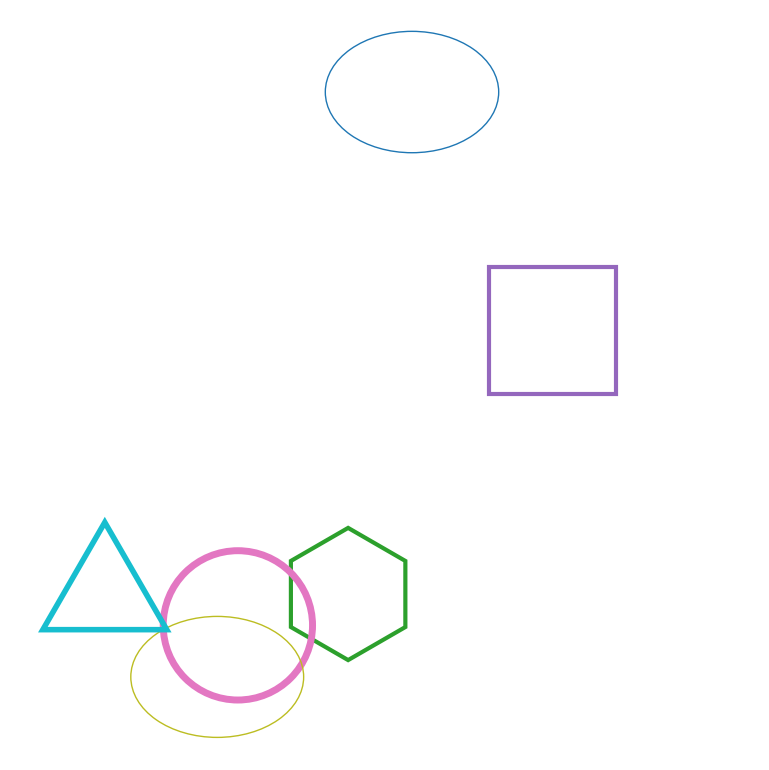[{"shape": "oval", "thickness": 0.5, "radius": 0.56, "center": [0.535, 0.88]}, {"shape": "hexagon", "thickness": 1.5, "radius": 0.43, "center": [0.452, 0.229]}, {"shape": "square", "thickness": 1.5, "radius": 0.41, "center": [0.718, 0.57]}, {"shape": "circle", "thickness": 2.5, "radius": 0.48, "center": [0.309, 0.188]}, {"shape": "oval", "thickness": 0.5, "radius": 0.56, "center": [0.282, 0.121]}, {"shape": "triangle", "thickness": 2, "radius": 0.46, "center": [0.136, 0.229]}]